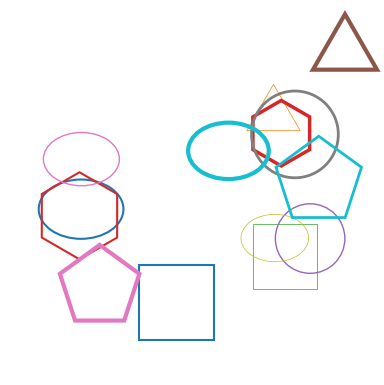[{"shape": "oval", "thickness": 1.5, "radius": 0.55, "center": [0.211, 0.457]}, {"shape": "square", "thickness": 1.5, "radius": 0.49, "center": [0.458, 0.214]}, {"shape": "triangle", "thickness": 0.5, "radius": 0.4, "center": [0.71, 0.701]}, {"shape": "square", "thickness": 0.5, "radius": 0.42, "center": [0.74, 0.333]}, {"shape": "hexagon", "thickness": 2.5, "radius": 0.43, "center": [0.731, 0.654]}, {"shape": "hexagon", "thickness": 1.5, "radius": 0.57, "center": [0.206, 0.44]}, {"shape": "circle", "thickness": 1, "radius": 0.45, "center": [0.805, 0.38]}, {"shape": "triangle", "thickness": 3, "radius": 0.48, "center": [0.896, 0.867]}, {"shape": "pentagon", "thickness": 3, "radius": 0.54, "center": [0.259, 0.255]}, {"shape": "oval", "thickness": 1, "radius": 0.49, "center": [0.211, 0.587]}, {"shape": "circle", "thickness": 2, "radius": 0.56, "center": [0.766, 0.651]}, {"shape": "oval", "thickness": 0.5, "radius": 0.44, "center": [0.714, 0.382]}, {"shape": "oval", "thickness": 3, "radius": 0.52, "center": [0.593, 0.608]}, {"shape": "pentagon", "thickness": 2, "radius": 0.58, "center": [0.828, 0.529]}]